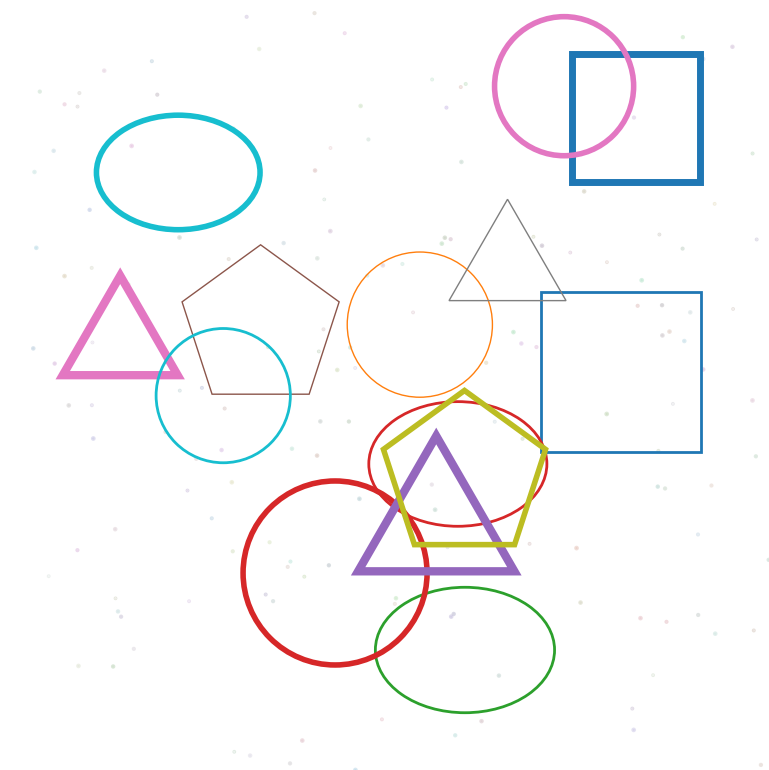[{"shape": "square", "thickness": 1, "radius": 0.52, "center": [0.807, 0.516]}, {"shape": "square", "thickness": 2.5, "radius": 0.42, "center": [0.827, 0.847]}, {"shape": "circle", "thickness": 0.5, "radius": 0.47, "center": [0.545, 0.578]}, {"shape": "oval", "thickness": 1, "radius": 0.58, "center": [0.604, 0.156]}, {"shape": "oval", "thickness": 1, "radius": 0.58, "center": [0.595, 0.397]}, {"shape": "circle", "thickness": 2, "radius": 0.6, "center": [0.435, 0.256]}, {"shape": "triangle", "thickness": 3, "radius": 0.59, "center": [0.567, 0.317]}, {"shape": "pentagon", "thickness": 0.5, "radius": 0.54, "center": [0.338, 0.575]}, {"shape": "triangle", "thickness": 3, "radius": 0.43, "center": [0.156, 0.556]}, {"shape": "circle", "thickness": 2, "radius": 0.45, "center": [0.733, 0.888]}, {"shape": "triangle", "thickness": 0.5, "radius": 0.44, "center": [0.659, 0.653]}, {"shape": "pentagon", "thickness": 2, "radius": 0.55, "center": [0.603, 0.382]}, {"shape": "oval", "thickness": 2, "radius": 0.53, "center": [0.231, 0.776]}, {"shape": "circle", "thickness": 1, "radius": 0.44, "center": [0.29, 0.486]}]